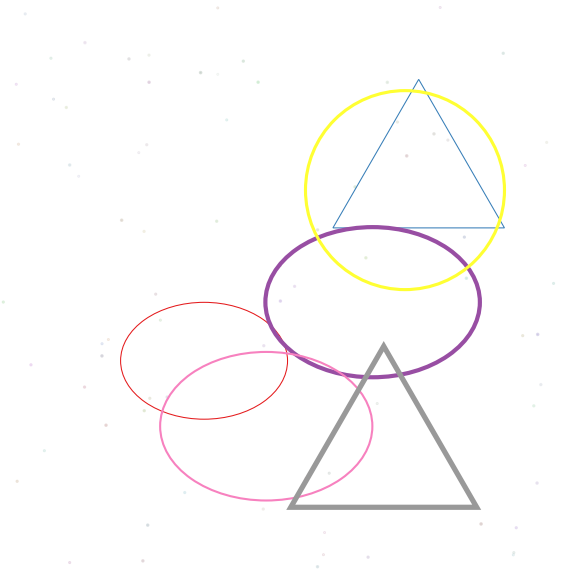[{"shape": "oval", "thickness": 0.5, "radius": 0.72, "center": [0.353, 0.374]}, {"shape": "triangle", "thickness": 0.5, "radius": 0.86, "center": [0.725, 0.69]}, {"shape": "oval", "thickness": 2, "radius": 0.93, "center": [0.645, 0.476]}, {"shape": "circle", "thickness": 1.5, "radius": 0.86, "center": [0.701, 0.67]}, {"shape": "oval", "thickness": 1, "radius": 0.92, "center": [0.461, 0.261]}, {"shape": "triangle", "thickness": 2.5, "radius": 0.93, "center": [0.664, 0.214]}]